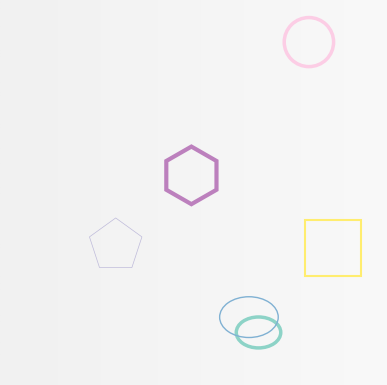[{"shape": "oval", "thickness": 2.5, "radius": 0.29, "center": [0.667, 0.136]}, {"shape": "pentagon", "thickness": 0.5, "radius": 0.36, "center": [0.299, 0.363]}, {"shape": "oval", "thickness": 1, "radius": 0.38, "center": [0.642, 0.176]}, {"shape": "circle", "thickness": 2.5, "radius": 0.32, "center": [0.797, 0.891]}, {"shape": "hexagon", "thickness": 3, "radius": 0.37, "center": [0.494, 0.544]}, {"shape": "square", "thickness": 1.5, "radius": 0.36, "center": [0.86, 0.355]}]